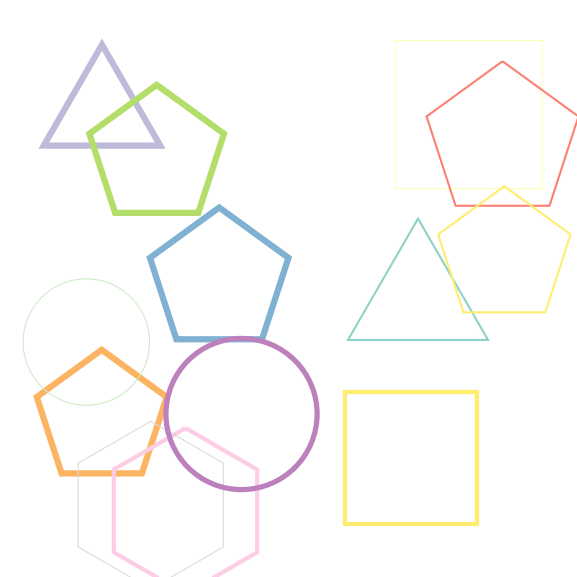[{"shape": "triangle", "thickness": 1, "radius": 0.7, "center": [0.724, 0.48]}, {"shape": "square", "thickness": 0.5, "radius": 0.64, "center": [0.811, 0.802]}, {"shape": "triangle", "thickness": 3, "radius": 0.58, "center": [0.177, 0.805]}, {"shape": "pentagon", "thickness": 1, "radius": 0.69, "center": [0.87, 0.755]}, {"shape": "pentagon", "thickness": 3, "radius": 0.63, "center": [0.38, 0.514]}, {"shape": "pentagon", "thickness": 3, "radius": 0.59, "center": [0.176, 0.275]}, {"shape": "pentagon", "thickness": 3, "radius": 0.61, "center": [0.271, 0.73]}, {"shape": "hexagon", "thickness": 2, "radius": 0.72, "center": [0.321, 0.114]}, {"shape": "hexagon", "thickness": 0.5, "radius": 0.73, "center": [0.261, 0.125]}, {"shape": "circle", "thickness": 2.5, "radius": 0.65, "center": [0.418, 0.282]}, {"shape": "circle", "thickness": 0.5, "radius": 0.55, "center": [0.149, 0.407]}, {"shape": "square", "thickness": 2, "radius": 0.57, "center": [0.712, 0.206]}, {"shape": "pentagon", "thickness": 1, "radius": 0.6, "center": [0.873, 0.556]}]